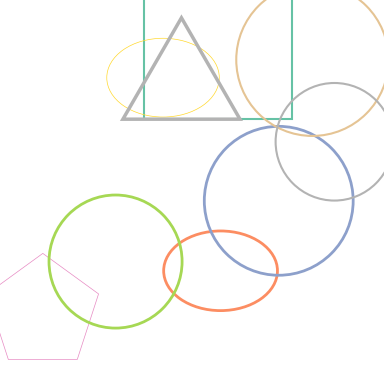[{"shape": "square", "thickness": 1.5, "radius": 0.96, "center": [0.567, 0.884]}, {"shape": "oval", "thickness": 2, "radius": 0.74, "center": [0.573, 0.297]}, {"shape": "circle", "thickness": 2, "radius": 0.97, "center": [0.724, 0.478]}, {"shape": "pentagon", "thickness": 0.5, "radius": 0.76, "center": [0.111, 0.19]}, {"shape": "circle", "thickness": 2, "radius": 0.86, "center": [0.3, 0.321]}, {"shape": "oval", "thickness": 0.5, "radius": 0.73, "center": [0.423, 0.798]}, {"shape": "circle", "thickness": 1.5, "radius": 0.99, "center": [0.812, 0.845]}, {"shape": "triangle", "thickness": 2.5, "radius": 0.88, "center": [0.471, 0.778]}, {"shape": "circle", "thickness": 1.5, "radius": 0.76, "center": [0.869, 0.632]}]